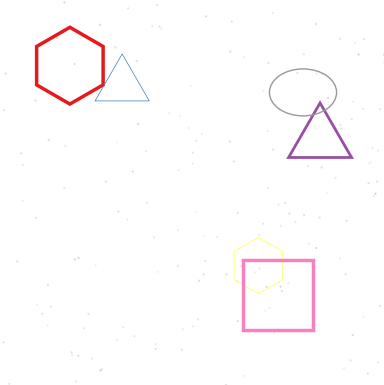[{"shape": "hexagon", "thickness": 2.5, "radius": 0.5, "center": [0.181, 0.829]}, {"shape": "triangle", "thickness": 0.5, "radius": 0.41, "center": [0.317, 0.779]}, {"shape": "triangle", "thickness": 2, "radius": 0.47, "center": [0.831, 0.638]}, {"shape": "hexagon", "thickness": 0.5, "radius": 0.37, "center": [0.671, 0.31]}, {"shape": "square", "thickness": 2.5, "radius": 0.45, "center": [0.723, 0.234]}, {"shape": "oval", "thickness": 1, "radius": 0.44, "center": [0.787, 0.76]}]